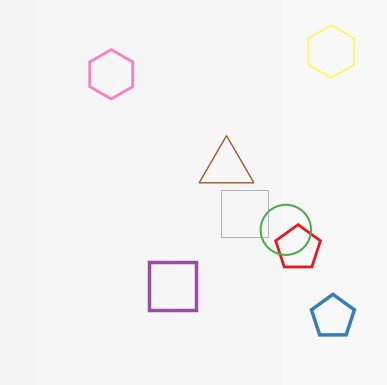[{"shape": "pentagon", "thickness": 2, "radius": 0.3, "center": [0.769, 0.356]}, {"shape": "pentagon", "thickness": 2.5, "radius": 0.29, "center": [0.859, 0.177]}, {"shape": "circle", "thickness": 1.5, "radius": 0.33, "center": [0.738, 0.403]}, {"shape": "square", "thickness": 2.5, "radius": 0.31, "center": [0.445, 0.257]}, {"shape": "hexagon", "thickness": 1, "radius": 0.34, "center": [0.855, 0.866]}, {"shape": "triangle", "thickness": 1, "radius": 0.41, "center": [0.585, 0.566]}, {"shape": "hexagon", "thickness": 2, "radius": 0.32, "center": [0.287, 0.807]}, {"shape": "square", "thickness": 0.5, "radius": 0.3, "center": [0.63, 0.446]}]